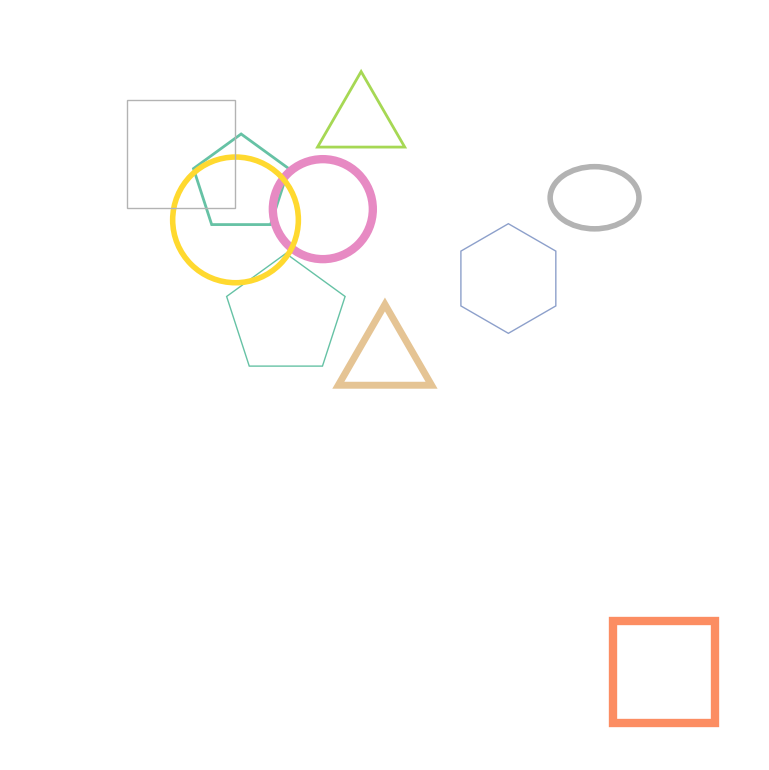[{"shape": "pentagon", "thickness": 0.5, "radius": 0.4, "center": [0.371, 0.59]}, {"shape": "pentagon", "thickness": 1, "radius": 0.33, "center": [0.313, 0.761]}, {"shape": "square", "thickness": 3, "radius": 0.33, "center": [0.863, 0.127]}, {"shape": "hexagon", "thickness": 0.5, "radius": 0.36, "center": [0.66, 0.638]}, {"shape": "circle", "thickness": 3, "radius": 0.32, "center": [0.419, 0.728]}, {"shape": "triangle", "thickness": 1, "radius": 0.33, "center": [0.469, 0.842]}, {"shape": "circle", "thickness": 2, "radius": 0.41, "center": [0.306, 0.714]}, {"shape": "triangle", "thickness": 2.5, "radius": 0.35, "center": [0.5, 0.535]}, {"shape": "oval", "thickness": 2, "radius": 0.29, "center": [0.772, 0.743]}, {"shape": "square", "thickness": 0.5, "radius": 0.35, "center": [0.235, 0.8]}]